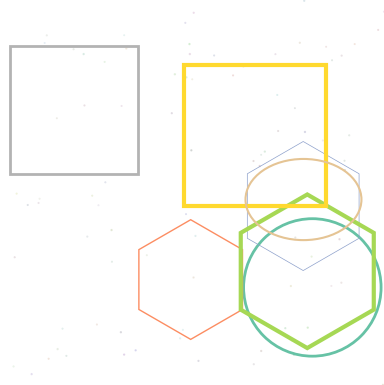[{"shape": "circle", "thickness": 2, "radius": 0.89, "center": [0.811, 0.253]}, {"shape": "hexagon", "thickness": 1, "radius": 0.78, "center": [0.495, 0.274]}, {"shape": "hexagon", "thickness": 0.5, "radius": 0.84, "center": [0.788, 0.465]}, {"shape": "hexagon", "thickness": 3, "radius": 1.0, "center": [0.798, 0.295]}, {"shape": "square", "thickness": 3, "radius": 0.92, "center": [0.662, 0.649]}, {"shape": "oval", "thickness": 1.5, "radius": 0.75, "center": [0.788, 0.482]}, {"shape": "square", "thickness": 2, "radius": 0.83, "center": [0.192, 0.715]}]